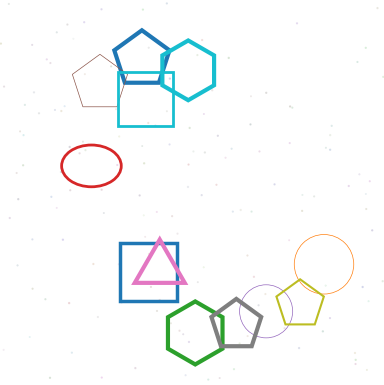[{"shape": "square", "thickness": 2.5, "radius": 0.37, "center": [0.386, 0.294]}, {"shape": "pentagon", "thickness": 3, "radius": 0.38, "center": [0.369, 0.846]}, {"shape": "circle", "thickness": 0.5, "radius": 0.39, "center": [0.842, 0.314]}, {"shape": "hexagon", "thickness": 3, "radius": 0.41, "center": [0.507, 0.135]}, {"shape": "oval", "thickness": 2, "radius": 0.39, "center": [0.238, 0.569]}, {"shape": "circle", "thickness": 0.5, "radius": 0.34, "center": [0.691, 0.191]}, {"shape": "pentagon", "thickness": 0.5, "radius": 0.38, "center": [0.26, 0.784]}, {"shape": "triangle", "thickness": 3, "radius": 0.37, "center": [0.415, 0.303]}, {"shape": "pentagon", "thickness": 3, "radius": 0.34, "center": [0.614, 0.156]}, {"shape": "pentagon", "thickness": 1.5, "radius": 0.32, "center": [0.78, 0.21]}, {"shape": "hexagon", "thickness": 3, "radius": 0.39, "center": [0.489, 0.817]}, {"shape": "square", "thickness": 2, "radius": 0.35, "center": [0.378, 0.743]}]